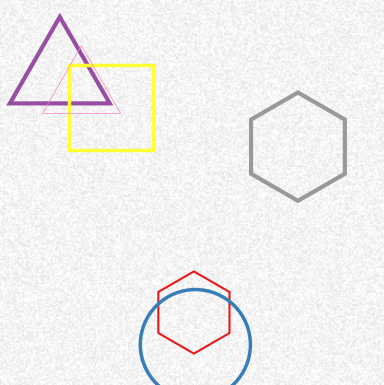[{"shape": "hexagon", "thickness": 1.5, "radius": 0.53, "center": [0.504, 0.188]}, {"shape": "circle", "thickness": 2.5, "radius": 0.72, "center": [0.507, 0.105]}, {"shape": "triangle", "thickness": 3, "radius": 0.75, "center": [0.155, 0.806]}, {"shape": "square", "thickness": 2.5, "radius": 0.55, "center": [0.288, 0.721]}, {"shape": "triangle", "thickness": 0.5, "radius": 0.59, "center": [0.212, 0.764]}, {"shape": "hexagon", "thickness": 3, "radius": 0.7, "center": [0.774, 0.619]}]